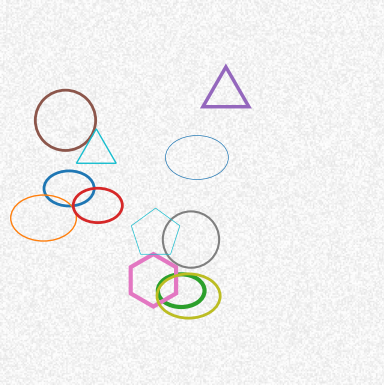[{"shape": "oval", "thickness": 2, "radius": 0.33, "center": [0.179, 0.511]}, {"shape": "oval", "thickness": 0.5, "radius": 0.41, "center": [0.511, 0.591]}, {"shape": "oval", "thickness": 1, "radius": 0.43, "center": [0.113, 0.434]}, {"shape": "oval", "thickness": 3, "radius": 0.3, "center": [0.471, 0.245]}, {"shape": "oval", "thickness": 2, "radius": 0.32, "center": [0.254, 0.466]}, {"shape": "triangle", "thickness": 2.5, "radius": 0.34, "center": [0.587, 0.757]}, {"shape": "circle", "thickness": 2, "radius": 0.39, "center": [0.17, 0.688]}, {"shape": "hexagon", "thickness": 3, "radius": 0.34, "center": [0.398, 0.272]}, {"shape": "circle", "thickness": 1.5, "radius": 0.37, "center": [0.496, 0.378]}, {"shape": "oval", "thickness": 2, "radius": 0.41, "center": [0.49, 0.231]}, {"shape": "triangle", "thickness": 1, "radius": 0.3, "center": [0.25, 0.606]}, {"shape": "pentagon", "thickness": 0.5, "radius": 0.33, "center": [0.404, 0.393]}]